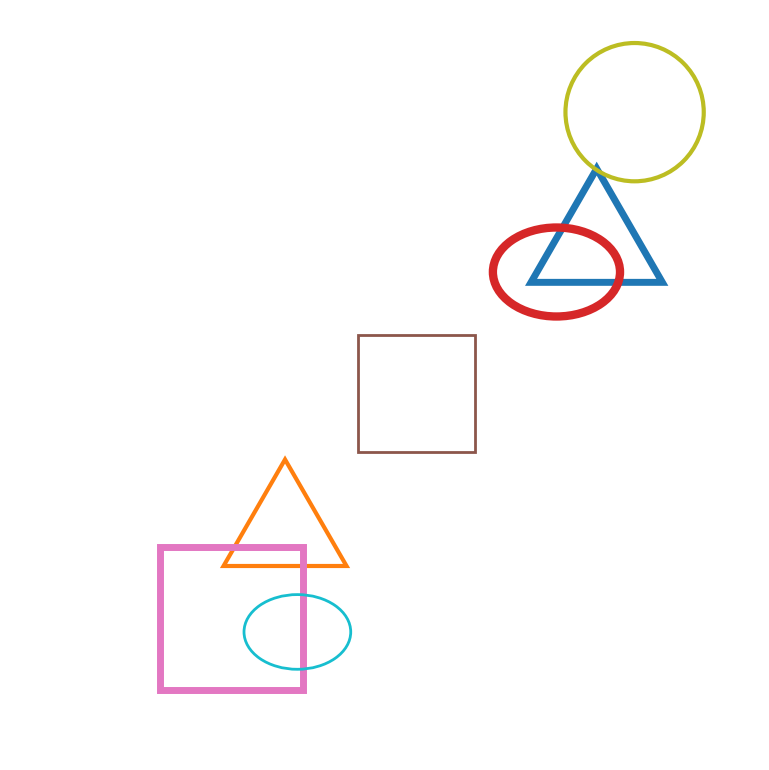[{"shape": "triangle", "thickness": 2.5, "radius": 0.49, "center": [0.775, 0.683]}, {"shape": "triangle", "thickness": 1.5, "radius": 0.46, "center": [0.37, 0.311]}, {"shape": "oval", "thickness": 3, "radius": 0.41, "center": [0.723, 0.647]}, {"shape": "square", "thickness": 1, "radius": 0.38, "center": [0.541, 0.489]}, {"shape": "square", "thickness": 2.5, "radius": 0.47, "center": [0.301, 0.197]}, {"shape": "circle", "thickness": 1.5, "radius": 0.45, "center": [0.824, 0.854]}, {"shape": "oval", "thickness": 1, "radius": 0.35, "center": [0.386, 0.179]}]